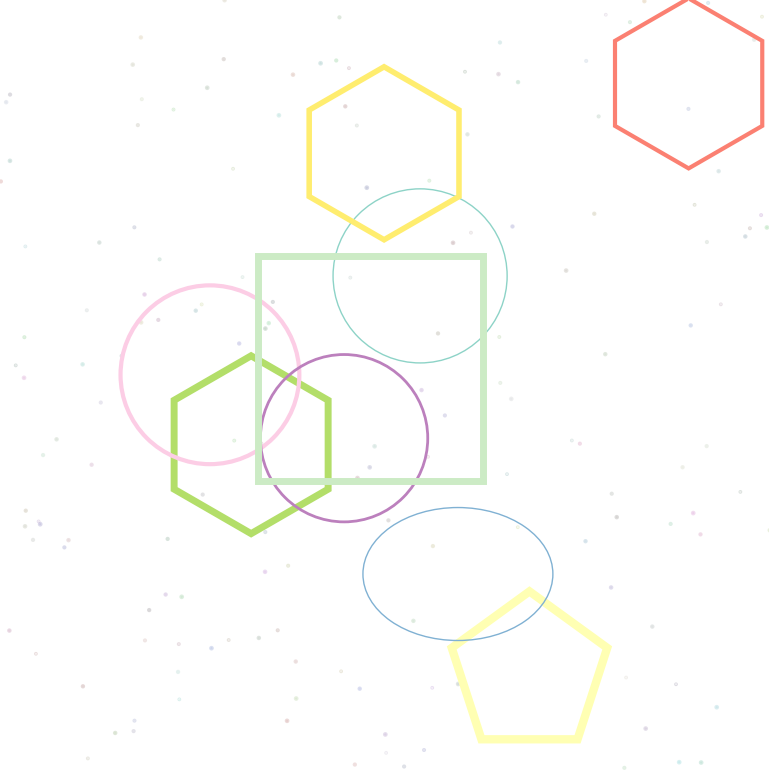[{"shape": "circle", "thickness": 0.5, "radius": 0.57, "center": [0.546, 0.642]}, {"shape": "pentagon", "thickness": 3, "radius": 0.53, "center": [0.688, 0.126]}, {"shape": "hexagon", "thickness": 1.5, "radius": 0.55, "center": [0.894, 0.892]}, {"shape": "oval", "thickness": 0.5, "radius": 0.62, "center": [0.595, 0.255]}, {"shape": "hexagon", "thickness": 2.5, "radius": 0.58, "center": [0.326, 0.422]}, {"shape": "circle", "thickness": 1.5, "radius": 0.58, "center": [0.273, 0.513]}, {"shape": "circle", "thickness": 1, "radius": 0.54, "center": [0.447, 0.431]}, {"shape": "square", "thickness": 2.5, "radius": 0.73, "center": [0.481, 0.521]}, {"shape": "hexagon", "thickness": 2, "radius": 0.56, "center": [0.499, 0.801]}]